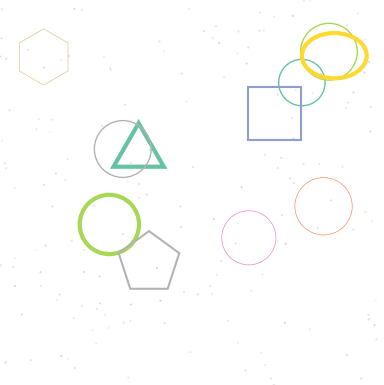[{"shape": "circle", "thickness": 1, "radius": 0.3, "center": [0.784, 0.786]}, {"shape": "triangle", "thickness": 3, "radius": 0.38, "center": [0.36, 0.605]}, {"shape": "circle", "thickness": 0.5, "radius": 0.37, "center": [0.84, 0.464]}, {"shape": "square", "thickness": 1.5, "radius": 0.34, "center": [0.713, 0.705]}, {"shape": "circle", "thickness": 0.5, "radius": 0.35, "center": [0.646, 0.382]}, {"shape": "circle", "thickness": 1, "radius": 0.37, "center": [0.854, 0.866]}, {"shape": "circle", "thickness": 3, "radius": 0.39, "center": [0.284, 0.417]}, {"shape": "oval", "thickness": 3, "radius": 0.42, "center": [0.868, 0.855]}, {"shape": "hexagon", "thickness": 0.5, "radius": 0.36, "center": [0.113, 0.852]}, {"shape": "pentagon", "thickness": 1.5, "radius": 0.41, "center": [0.387, 0.317]}, {"shape": "circle", "thickness": 1, "radius": 0.37, "center": [0.319, 0.613]}]